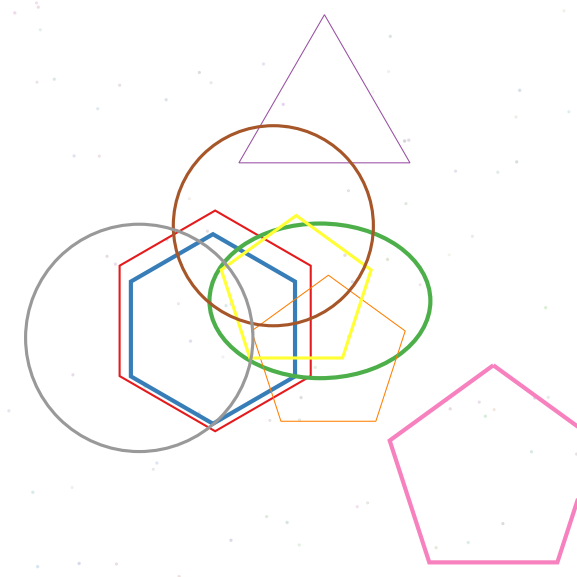[{"shape": "hexagon", "thickness": 1, "radius": 0.96, "center": [0.373, 0.443]}, {"shape": "hexagon", "thickness": 2, "radius": 0.82, "center": [0.369, 0.429]}, {"shape": "oval", "thickness": 2, "radius": 0.96, "center": [0.554, 0.478]}, {"shape": "triangle", "thickness": 0.5, "radius": 0.86, "center": [0.562, 0.803]}, {"shape": "pentagon", "thickness": 0.5, "radius": 0.7, "center": [0.569, 0.383]}, {"shape": "pentagon", "thickness": 1.5, "radius": 0.68, "center": [0.513, 0.49]}, {"shape": "circle", "thickness": 1.5, "radius": 0.87, "center": [0.473, 0.608]}, {"shape": "pentagon", "thickness": 2, "radius": 0.94, "center": [0.854, 0.178]}, {"shape": "circle", "thickness": 1.5, "radius": 0.98, "center": [0.241, 0.414]}]